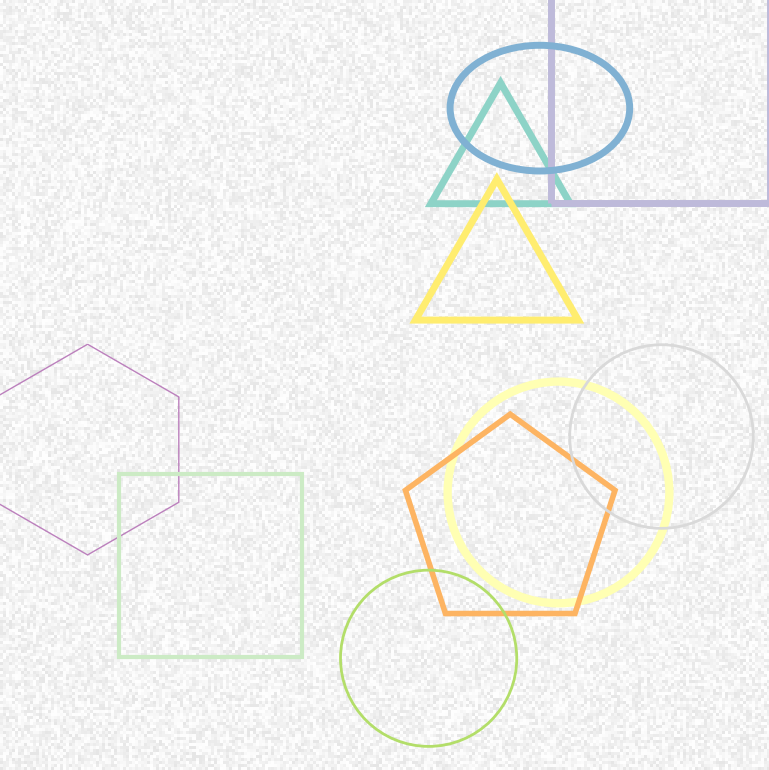[{"shape": "triangle", "thickness": 2.5, "radius": 0.52, "center": [0.65, 0.788]}, {"shape": "circle", "thickness": 3, "radius": 0.72, "center": [0.725, 0.36]}, {"shape": "square", "thickness": 2.5, "radius": 0.71, "center": [0.858, 0.879]}, {"shape": "oval", "thickness": 2.5, "radius": 0.58, "center": [0.701, 0.86]}, {"shape": "pentagon", "thickness": 2, "radius": 0.72, "center": [0.663, 0.319]}, {"shape": "circle", "thickness": 1, "radius": 0.57, "center": [0.557, 0.145]}, {"shape": "circle", "thickness": 1, "radius": 0.6, "center": [0.859, 0.433]}, {"shape": "hexagon", "thickness": 0.5, "radius": 0.68, "center": [0.114, 0.416]}, {"shape": "square", "thickness": 1.5, "radius": 0.59, "center": [0.273, 0.266]}, {"shape": "triangle", "thickness": 2.5, "radius": 0.61, "center": [0.645, 0.645]}]